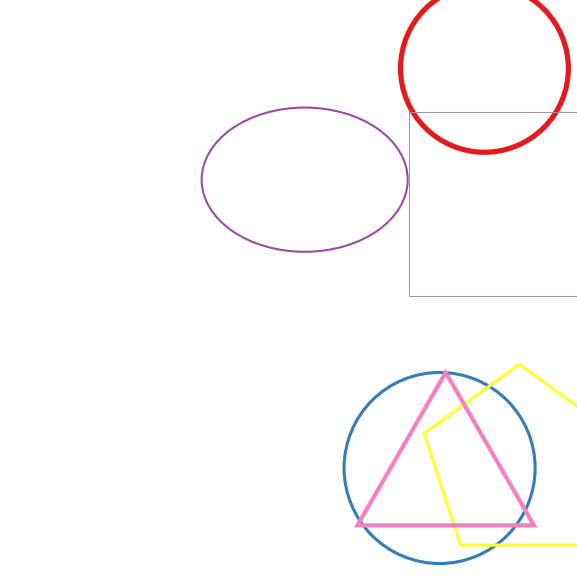[{"shape": "circle", "thickness": 2.5, "radius": 0.73, "center": [0.839, 0.881]}, {"shape": "circle", "thickness": 1.5, "radius": 0.83, "center": [0.761, 0.189]}, {"shape": "oval", "thickness": 1, "radius": 0.89, "center": [0.528, 0.688]}, {"shape": "pentagon", "thickness": 1.5, "radius": 0.87, "center": [0.899, 0.195]}, {"shape": "triangle", "thickness": 2, "radius": 0.88, "center": [0.772, 0.178]}, {"shape": "square", "thickness": 0.5, "radius": 0.8, "center": [0.868, 0.646]}]